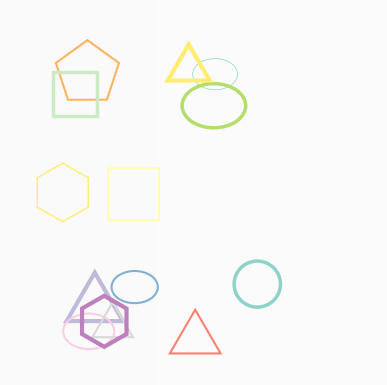[{"shape": "oval", "thickness": 0.5, "radius": 0.29, "center": [0.555, 0.807]}, {"shape": "circle", "thickness": 2.5, "radius": 0.3, "center": [0.664, 0.262]}, {"shape": "square", "thickness": 1.5, "radius": 0.33, "center": [0.345, 0.496]}, {"shape": "triangle", "thickness": 3, "radius": 0.42, "center": [0.245, 0.208]}, {"shape": "triangle", "thickness": 1.5, "radius": 0.38, "center": [0.504, 0.12]}, {"shape": "oval", "thickness": 1.5, "radius": 0.3, "center": [0.348, 0.254]}, {"shape": "pentagon", "thickness": 1.5, "radius": 0.43, "center": [0.226, 0.81]}, {"shape": "oval", "thickness": 2.5, "radius": 0.41, "center": [0.552, 0.725]}, {"shape": "oval", "thickness": 1.5, "radius": 0.33, "center": [0.229, 0.139]}, {"shape": "triangle", "thickness": 1.5, "radius": 0.3, "center": [0.291, 0.154]}, {"shape": "hexagon", "thickness": 3, "radius": 0.33, "center": [0.269, 0.165]}, {"shape": "square", "thickness": 2.5, "radius": 0.29, "center": [0.193, 0.756]}, {"shape": "hexagon", "thickness": 1, "radius": 0.38, "center": [0.162, 0.5]}, {"shape": "triangle", "thickness": 3, "radius": 0.31, "center": [0.487, 0.822]}]